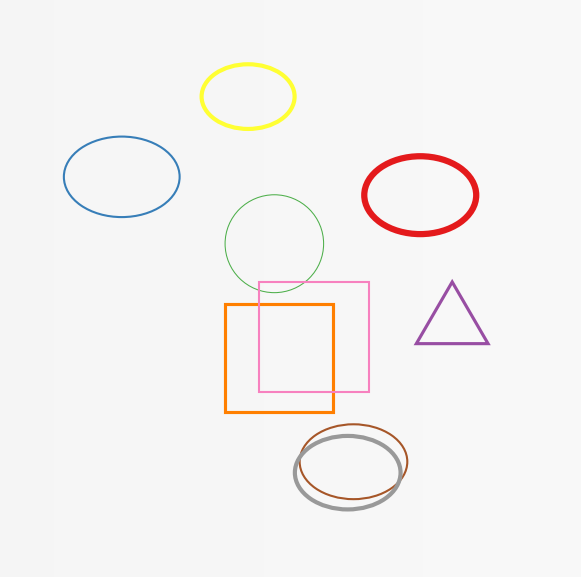[{"shape": "oval", "thickness": 3, "radius": 0.48, "center": [0.723, 0.661]}, {"shape": "oval", "thickness": 1, "radius": 0.5, "center": [0.209, 0.693]}, {"shape": "circle", "thickness": 0.5, "radius": 0.42, "center": [0.472, 0.577]}, {"shape": "triangle", "thickness": 1.5, "radius": 0.36, "center": [0.778, 0.44]}, {"shape": "square", "thickness": 1.5, "radius": 0.46, "center": [0.48, 0.379]}, {"shape": "oval", "thickness": 2, "radius": 0.4, "center": [0.427, 0.832]}, {"shape": "oval", "thickness": 1, "radius": 0.46, "center": [0.608, 0.2]}, {"shape": "square", "thickness": 1, "radius": 0.47, "center": [0.54, 0.415]}, {"shape": "oval", "thickness": 2, "radius": 0.45, "center": [0.598, 0.181]}]